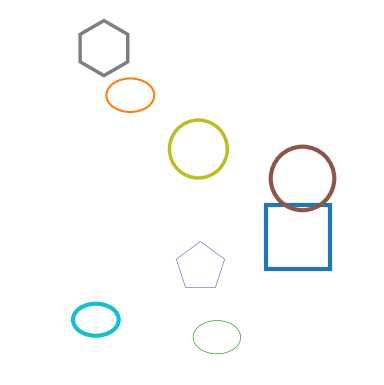[{"shape": "square", "thickness": 3, "radius": 0.42, "center": [0.774, 0.385]}, {"shape": "oval", "thickness": 1.5, "radius": 0.31, "center": [0.338, 0.753]}, {"shape": "oval", "thickness": 0.5, "radius": 0.31, "center": [0.563, 0.124]}, {"shape": "pentagon", "thickness": 0.5, "radius": 0.33, "center": [0.521, 0.307]}, {"shape": "circle", "thickness": 3, "radius": 0.41, "center": [0.786, 0.537]}, {"shape": "hexagon", "thickness": 2.5, "radius": 0.36, "center": [0.27, 0.875]}, {"shape": "circle", "thickness": 2.5, "radius": 0.38, "center": [0.515, 0.613]}, {"shape": "oval", "thickness": 3, "radius": 0.3, "center": [0.249, 0.17]}]